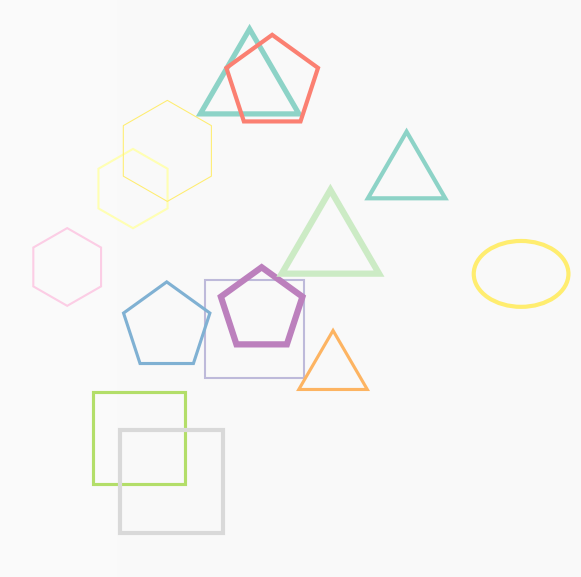[{"shape": "triangle", "thickness": 2.5, "radius": 0.49, "center": [0.429, 0.851]}, {"shape": "triangle", "thickness": 2, "radius": 0.38, "center": [0.699, 0.694]}, {"shape": "hexagon", "thickness": 1, "radius": 0.34, "center": [0.229, 0.673]}, {"shape": "square", "thickness": 1, "radius": 0.43, "center": [0.438, 0.429]}, {"shape": "pentagon", "thickness": 2, "radius": 0.41, "center": [0.468, 0.856]}, {"shape": "pentagon", "thickness": 1.5, "radius": 0.39, "center": [0.287, 0.433]}, {"shape": "triangle", "thickness": 1.5, "radius": 0.34, "center": [0.573, 0.359]}, {"shape": "square", "thickness": 1.5, "radius": 0.4, "center": [0.239, 0.241]}, {"shape": "hexagon", "thickness": 1, "radius": 0.34, "center": [0.116, 0.537]}, {"shape": "square", "thickness": 2, "radius": 0.44, "center": [0.295, 0.165]}, {"shape": "pentagon", "thickness": 3, "radius": 0.37, "center": [0.45, 0.463]}, {"shape": "triangle", "thickness": 3, "radius": 0.48, "center": [0.568, 0.574]}, {"shape": "hexagon", "thickness": 0.5, "radius": 0.44, "center": [0.288, 0.738]}, {"shape": "oval", "thickness": 2, "radius": 0.41, "center": [0.897, 0.525]}]